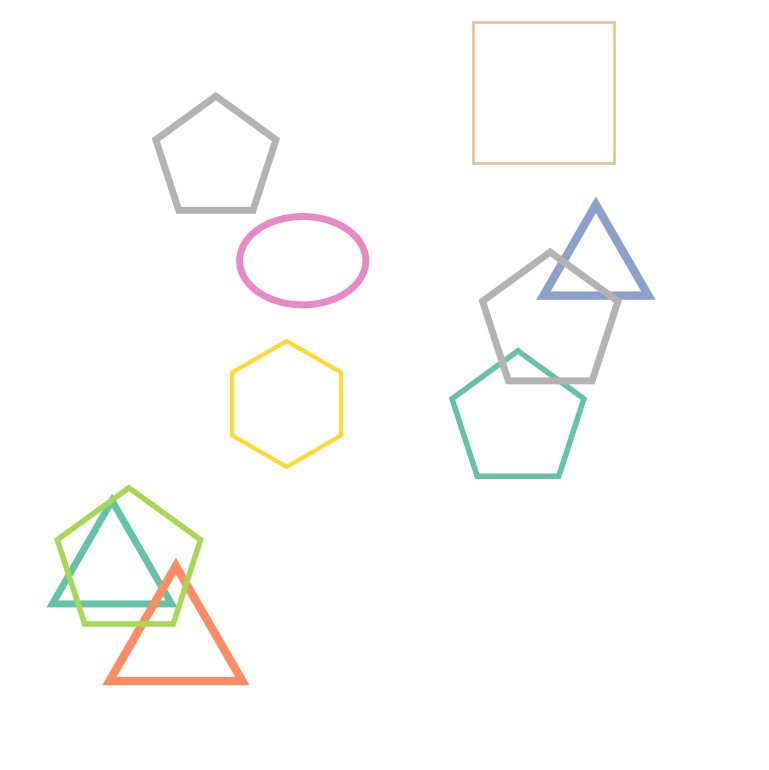[{"shape": "pentagon", "thickness": 2, "radius": 0.45, "center": [0.673, 0.454]}, {"shape": "triangle", "thickness": 2.5, "radius": 0.45, "center": [0.145, 0.26]}, {"shape": "triangle", "thickness": 3, "radius": 0.5, "center": [0.228, 0.165]}, {"shape": "triangle", "thickness": 3, "radius": 0.39, "center": [0.774, 0.655]}, {"shape": "oval", "thickness": 2.5, "radius": 0.41, "center": [0.393, 0.661]}, {"shape": "pentagon", "thickness": 2, "radius": 0.49, "center": [0.167, 0.269]}, {"shape": "hexagon", "thickness": 1.5, "radius": 0.41, "center": [0.372, 0.475]}, {"shape": "square", "thickness": 1, "radius": 0.46, "center": [0.706, 0.879]}, {"shape": "pentagon", "thickness": 2.5, "radius": 0.41, "center": [0.28, 0.793]}, {"shape": "pentagon", "thickness": 2.5, "radius": 0.46, "center": [0.715, 0.58]}]